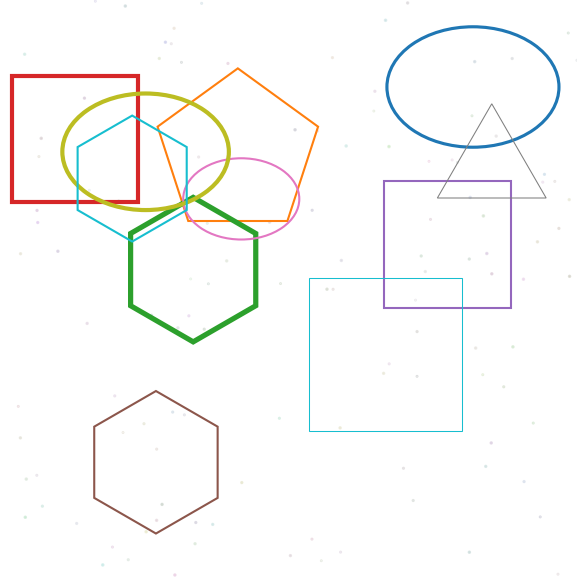[{"shape": "oval", "thickness": 1.5, "radius": 0.74, "center": [0.819, 0.848]}, {"shape": "pentagon", "thickness": 1, "radius": 0.73, "center": [0.412, 0.735]}, {"shape": "hexagon", "thickness": 2.5, "radius": 0.63, "center": [0.335, 0.532]}, {"shape": "square", "thickness": 2, "radius": 0.55, "center": [0.13, 0.759]}, {"shape": "square", "thickness": 1, "radius": 0.55, "center": [0.775, 0.576]}, {"shape": "hexagon", "thickness": 1, "radius": 0.62, "center": [0.27, 0.199]}, {"shape": "oval", "thickness": 1, "radius": 0.5, "center": [0.418, 0.655]}, {"shape": "triangle", "thickness": 0.5, "radius": 0.54, "center": [0.852, 0.711]}, {"shape": "oval", "thickness": 2, "radius": 0.72, "center": [0.252, 0.736]}, {"shape": "hexagon", "thickness": 1, "radius": 0.55, "center": [0.229, 0.69]}, {"shape": "square", "thickness": 0.5, "radius": 0.66, "center": [0.668, 0.385]}]